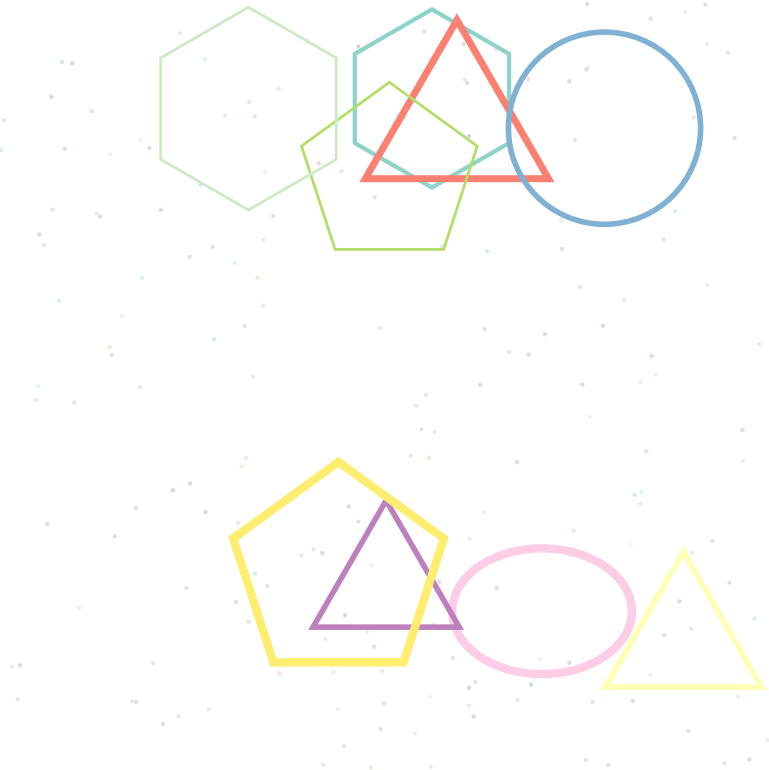[{"shape": "hexagon", "thickness": 1.5, "radius": 0.58, "center": [0.561, 0.872]}, {"shape": "triangle", "thickness": 2, "radius": 0.59, "center": [0.888, 0.166]}, {"shape": "triangle", "thickness": 2.5, "radius": 0.69, "center": [0.593, 0.837]}, {"shape": "circle", "thickness": 2, "radius": 0.62, "center": [0.785, 0.834]}, {"shape": "pentagon", "thickness": 1, "radius": 0.6, "center": [0.506, 0.773]}, {"shape": "oval", "thickness": 3, "radius": 0.58, "center": [0.704, 0.206]}, {"shape": "triangle", "thickness": 2, "radius": 0.55, "center": [0.501, 0.24]}, {"shape": "hexagon", "thickness": 1, "radius": 0.66, "center": [0.323, 0.859]}, {"shape": "pentagon", "thickness": 3, "radius": 0.72, "center": [0.44, 0.256]}]